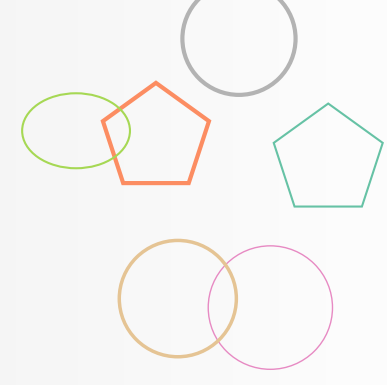[{"shape": "pentagon", "thickness": 1.5, "radius": 0.74, "center": [0.847, 0.583]}, {"shape": "pentagon", "thickness": 3, "radius": 0.72, "center": [0.402, 0.641]}, {"shape": "circle", "thickness": 1, "radius": 0.8, "center": [0.698, 0.201]}, {"shape": "oval", "thickness": 1.5, "radius": 0.7, "center": [0.196, 0.66]}, {"shape": "circle", "thickness": 2.5, "radius": 0.76, "center": [0.459, 0.224]}, {"shape": "circle", "thickness": 3, "radius": 0.73, "center": [0.617, 0.9]}]